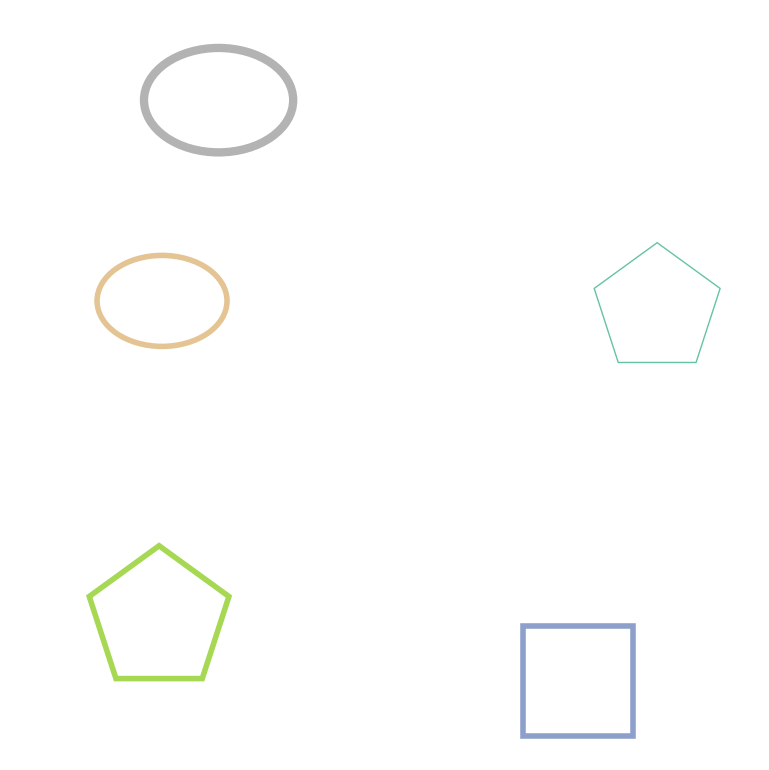[{"shape": "pentagon", "thickness": 0.5, "radius": 0.43, "center": [0.853, 0.599]}, {"shape": "square", "thickness": 2, "radius": 0.36, "center": [0.751, 0.116]}, {"shape": "pentagon", "thickness": 2, "radius": 0.48, "center": [0.207, 0.196]}, {"shape": "oval", "thickness": 2, "radius": 0.42, "center": [0.21, 0.609]}, {"shape": "oval", "thickness": 3, "radius": 0.48, "center": [0.284, 0.87]}]